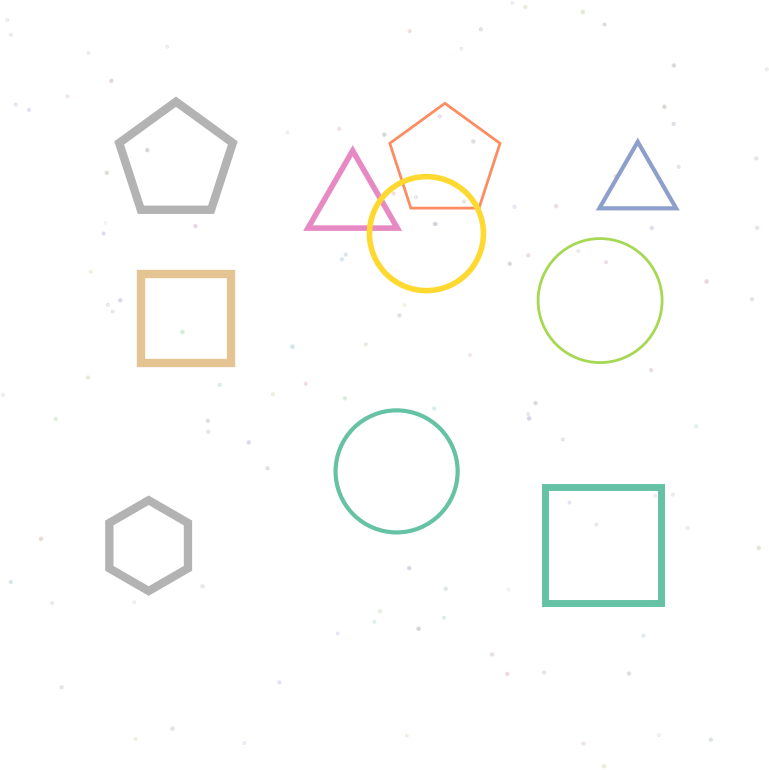[{"shape": "circle", "thickness": 1.5, "radius": 0.4, "center": [0.515, 0.388]}, {"shape": "square", "thickness": 2.5, "radius": 0.38, "center": [0.784, 0.292]}, {"shape": "pentagon", "thickness": 1, "radius": 0.38, "center": [0.578, 0.791]}, {"shape": "triangle", "thickness": 1.5, "radius": 0.29, "center": [0.828, 0.758]}, {"shape": "triangle", "thickness": 2, "radius": 0.34, "center": [0.458, 0.737]}, {"shape": "circle", "thickness": 1, "radius": 0.4, "center": [0.779, 0.61]}, {"shape": "circle", "thickness": 2, "radius": 0.37, "center": [0.554, 0.697]}, {"shape": "square", "thickness": 3, "radius": 0.29, "center": [0.242, 0.587]}, {"shape": "hexagon", "thickness": 3, "radius": 0.29, "center": [0.193, 0.291]}, {"shape": "pentagon", "thickness": 3, "radius": 0.39, "center": [0.229, 0.79]}]